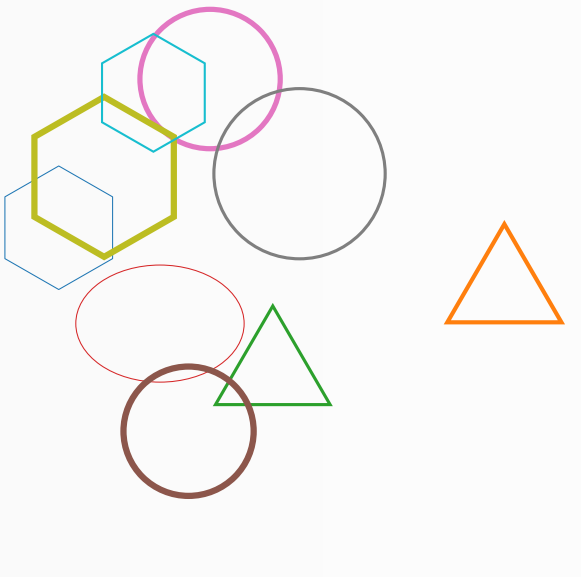[{"shape": "hexagon", "thickness": 0.5, "radius": 0.53, "center": [0.101, 0.605]}, {"shape": "triangle", "thickness": 2, "radius": 0.57, "center": [0.868, 0.498]}, {"shape": "triangle", "thickness": 1.5, "radius": 0.57, "center": [0.469, 0.355]}, {"shape": "oval", "thickness": 0.5, "radius": 0.72, "center": [0.275, 0.439]}, {"shape": "circle", "thickness": 3, "radius": 0.56, "center": [0.324, 0.252]}, {"shape": "circle", "thickness": 2.5, "radius": 0.6, "center": [0.361, 0.862]}, {"shape": "circle", "thickness": 1.5, "radius": 0.74, "center": [0.515, 0.698]}, {"shape": "hexagon", "thickness": 3, "radius": 0.69, "center": [0.179, 0.693]}, {"shape": "hexagon", "thickness": 1, "radius": 0.51, "center": [0.264, 0.838]}]